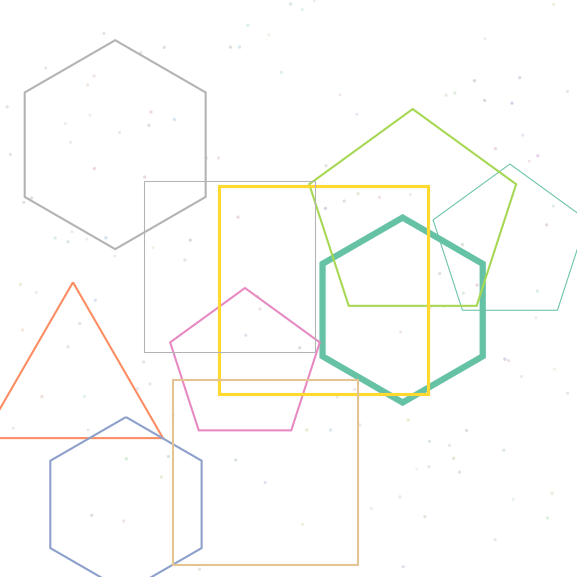[{"shape": "pentagon", "thickness": 0.5, "radius": 0.7, "center": [0.883, 0.575]}, {"shape": "hexagon", "thickness": 3, "radius": 0.8, "center": [0.697, 0.462]}, {"shape": "triangle", "thickness": 1, "radius": 0.9, "center": [0.126, 0.33]}, {"shape": "hexagon", "thickness": 1, "radius": 0.76, "center": [0.218, 0.126]}, {"shape": "pentagon", "thickness": 1, "radius": 0.68, "center": [0.424, 0.364]}, {"shape": "pentagon", "thickness": 1, "radius": 0.94, "center": [0.715, 0.622]}, {"shape": "square", "thickness": 1.5, "radius": 0.9, "center": [0.56, 0.497]}, {"shape": "square", "thickness": 1, "radius": 0.8, "center": [0.459, 0.181]}, {"shape": "square", "thickness": 0.5, "radius": 0.74, "center": [0.397, 0.538]}, {"shape": "hexagon", "thickness": 1, "radius": 0.9, "center": [0.199, 0.749]}]